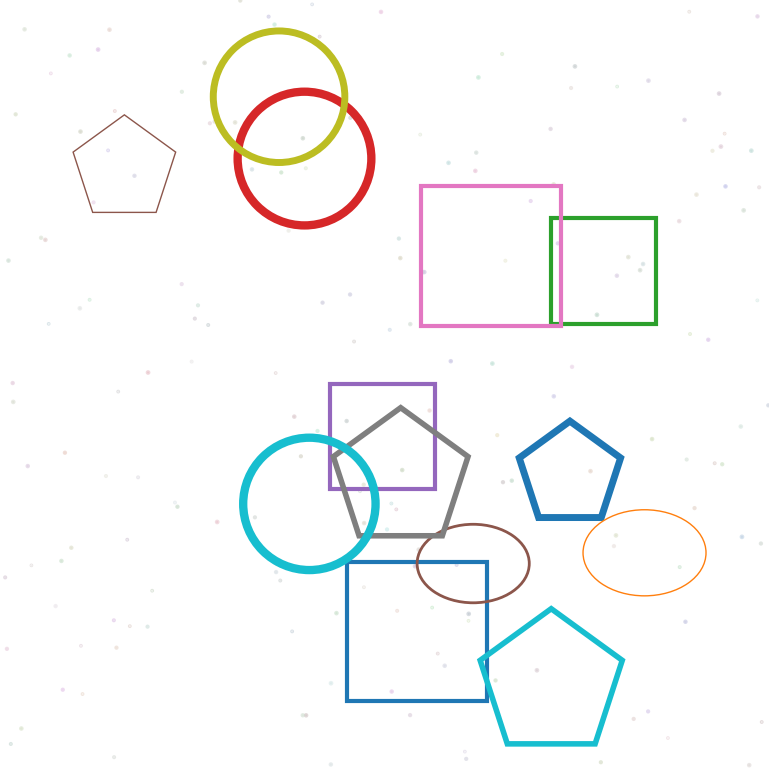[{"shape": "square", "thickness": 1.5, "radius": 0.45, "center": [0.541, 0.18]}, {"shape": "pentagon", "thickness": 2.5, "radius": 0.35, "center": [0.74, 0.384]}, {"shape": "oval", "thickness": 0.5, "radius": 0.4, "center": [0.837, 0.282]}, {"shape": "square", "thickness": 1.5, "radius": 0.34, "center": [0.784, 0.648]}, {"shape": "circle", "thickness": 3, "radius": 0.43, "center": [0.395, 0.794]}, {"shape": "square", "thickness": 1.5, "radius": 0.34, "center": [0.497, 0.433]}, {"shape": "pentagon", "thickness": 0.5, "radius": 0.35, "center": [0.162, 0.781]}, {"shape": "oval", "thickness": 1, "radius": 0.36, "center": [0.615, 0.268]}, {"shape": "square", "thickness": 1.5, "radius": 0.45, "center": [0.637, 0.668]}, {"shape": "pentagon", "thickness": 2, "radius": 0.46, "center": [0.52, 0.379]}, {"shape": "circle", "thickness": 2.5, "radius": 0.43, "center": [0.362, 0.874]}, {"shape": "pentagon", "thickness": 2, "radius": 0.49, "center": [0.716, 0.112]}, {"shape": "circle", "thickness": 3, "radius": 0.43, "center": [0.402, 0.346]}]